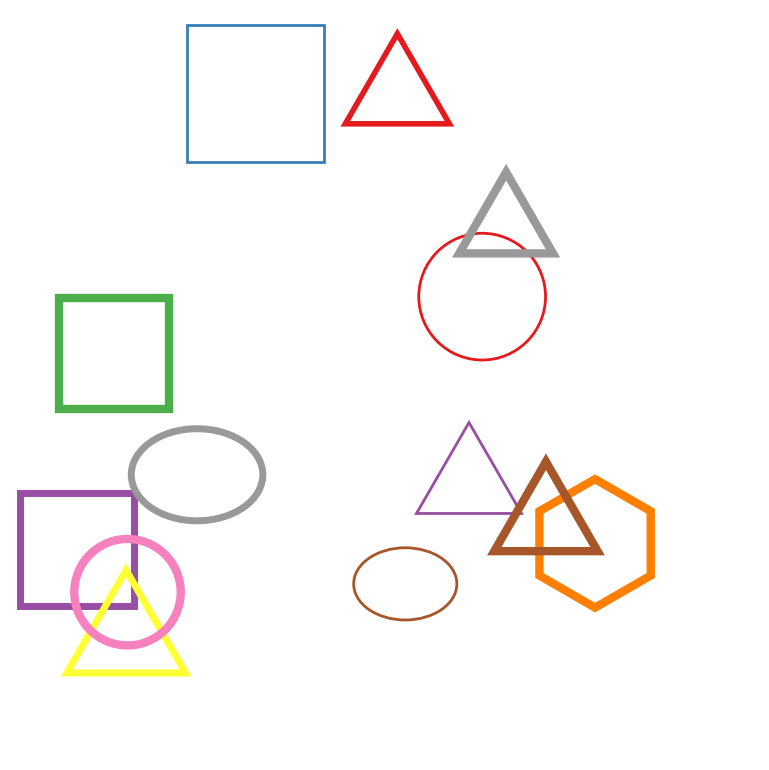[{"shape": "circle", "thickness": 1, "radius": 0.41, "center": [0.626, 0.615]}, {"shape": "triangle", "thickness": 2, "radius": 0.39, "center": [0.516, 0.878]}, {"shape": "square", "thickness": 1, "radius": 0.45, "center": [0.332, 0.879]}, {"shape": "square", "thickness": 3, "radius": 0.36, "center": [0.148, 0.541]}, {"shape": "triangle", "thickness": 1, "radius": 0.39, "center": [0.609, 0.373]}, {"shape": "square", "thickness": 2.5, "radius": 0.37, "center": [0.1, 0.286]}, {"shape": "hexagon", "thickness": 3, "radius": 0.42, "center": [0.773, 0.294]}, {"shape": "triangle", "thickness": 2.5, "radius": 0.45, "center": [0.164, 0.171]}, {"shape": "oval", "thickness": 1, "radius": 0.34, "center": [0.526, 0.242]}, {"shape": "triangle", "thickness": 3, "radius": 0.39, "center": [0.709, 0.323]}, {"shape": "circle", "thickness": 3, "radius": 0.35, "center": [0.166, 0.231]}, {"shape": "oval", "thickness": 2.5, "radius": 0.43, "center": [0.256, 0.383]}, {"shape": "triangle", "thickness": 3, "radius": 0.35, "center": [0.657, 0.706]}]